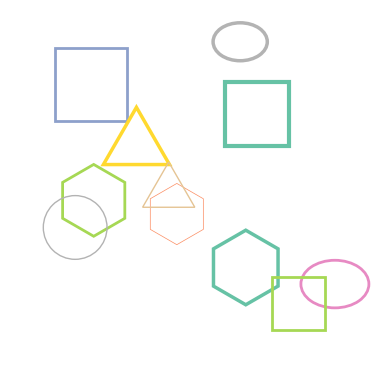[{"shape": "square", "thickness": 3, "radius": 0.42, "center": [0.668, 0.703]}, {"shape": "hexagon", "thickness": 2.5, "radius": 0.48, "center": [0.638, 0.305]}, {"shape": "hexagon", "thickness": 0.5, "radius": 0.4, "center": [0.459, 0.444]}, {"shape": "square", "thickness": 2, "radius": 0.47, "center": [0.236, 0.78]}, {"shape": "oval", "thickness": 2, "radius": 0.44, "center": [0.87, 0.262]}, {"shape": "hexagon", "thickness": 2, "radius": 0.47, "center": [0.243, 0.48]}, {"shape": "square", "thickness": 2, "radius": 0.34, "center": [0.776, 0.212]}, {"shape": "triangle", "thickness": 2.5, "radius": 0.5, "center": [0.354, 0.622]}, {"shape": "triangle", "thickness": 1, "radius": 0.39, "center": [0.438, 0.501]}, {"shape": "circle", "thickness": 1, "radius": 0.41, "center": [0.195, 0.409]}, {"shape": "oval", "thickness": 2.5, "radius": 0.35, "center": [0.624, 0.892]}]